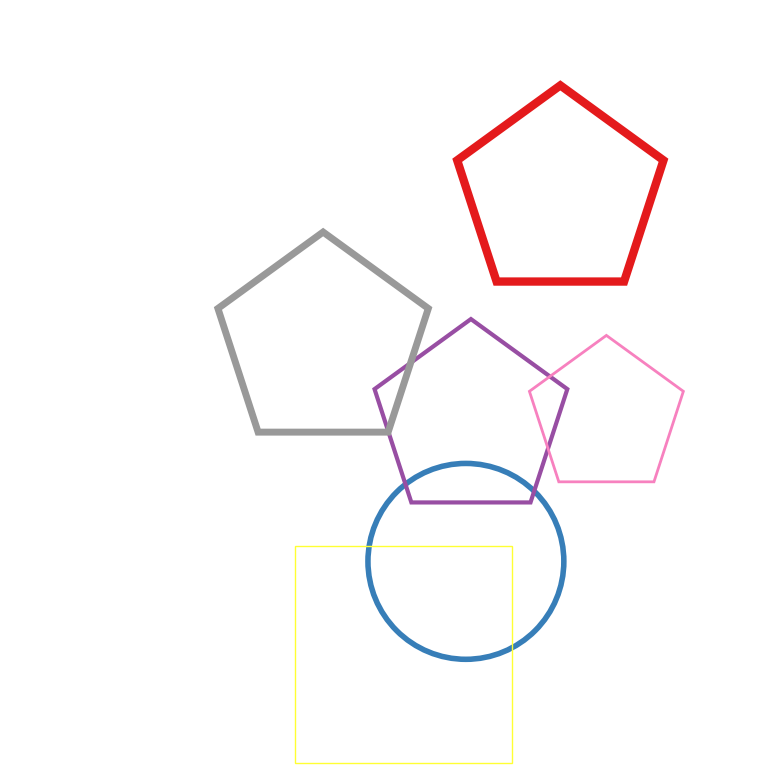[{"shape": "pentagon", "thickness": 3, "radius": 0.7, "center": [0.728, 0.748]}, {"shape": "circle", "thickness": 2, "radius": 0.64, "center": [0.605, 0.271]}, {"shape": "pentagon", "thickness": 1.5, "radius": 0.66, "center": [0.612, 0.454]}, {"shape": "square", "thickness": 0.5, "radius": 0.7, "center": [0.524, 0.15]}, {"shape": "pentagon", "thickness": 1, "radius": 0.53, "center": [0.788, 0.459]}, {"shape": "pentagon", "thickness": 2.5, "radius": 0.72, "center": [0.42, 0.555]}]